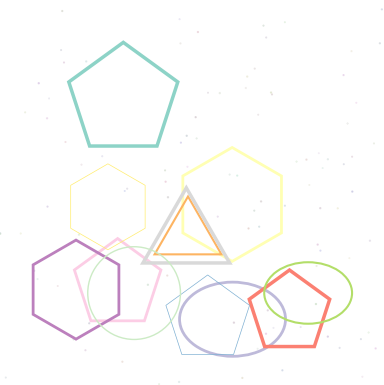[{"shape": "pentagon", "thickness": 2.5, "radius": 0.74, "center": [0.32, 0.741]}, {"shape": "hexagon", "thickness": 2, "radius": 0.74, "center": [0.603, 0.469]}, {"shape": "oval", "thickness": 2, "radius": 0.69, "center": [0.604, 0.171]}, {"shape": "pentagon", "thickness": 2.5, "radius": 0.55, "center": [0.752, 0.189]}, {"shape": "pentagon", "thickness": 0.5, "radius": 0.57, "center": [0.54, 0.172]}, {"shape": "triangle", "thickness": 1.5, "radius": 0.5, "center": [0.488, 0.389]}, {"shape": "oval", "thickness": 1.5, "radius": 0.57, "center": [0.8, 0.239]}, {"shape": "pentagon", "thickness": 2, "radius": 0.59, "center": [0.306, 0.262]}, {"shape": "triangle", "thickness": 2.5, "radius": 0.65, "center": [0.484, 0.382]}, {"shape": "hexagon", "thickness": 2, "radius": 0.64, "center": [0.197, 0.248]}, {"shape": "circle", "thickness": 1, "radius": 0.6, "center": [0.348, 0.239]}, {"shape": "hexagon", "thickness": 0.5, "radius": 0.56, "center": [0.28, 0.463]}]